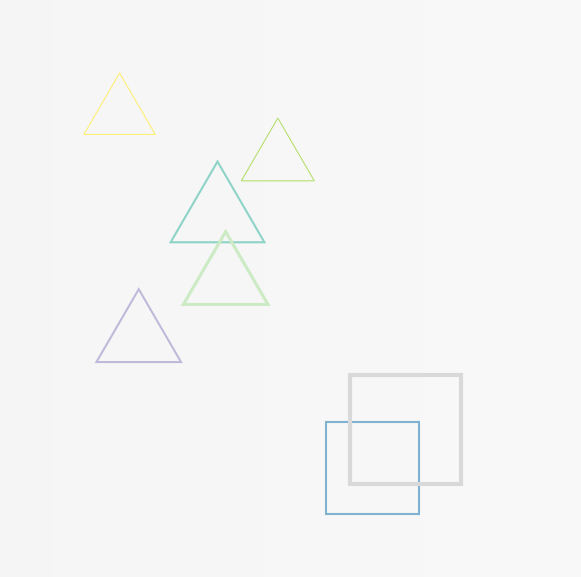[{"shape": "triangle", "thickness": 1, "radius": 0.47, "center": [0.374, 0.626]}, {"shape": "triangle", "thickness": 1, "radius": 0.42, "center": [0.239, 0.414]}, {"shape": "square", "thickness": 1, "radius": 0.4, "center": [0.641, 0.189]}, {"shape": "triangle", "thickness": 0.5, "radius": 0.36, "center": [0.478, 0.722]}, {"shape": "square", "thickness": 2, "radius": 0.48, "center": [0.697, 0.255]}, {"shape": "triangle", "thickness": 1.5, "radius": 0.42, "center": [0.388, 0.514]}, {"shape": "triangle", "thickness": 0.5, "radius": 0.35, "center": [0.206, 0.802]}]